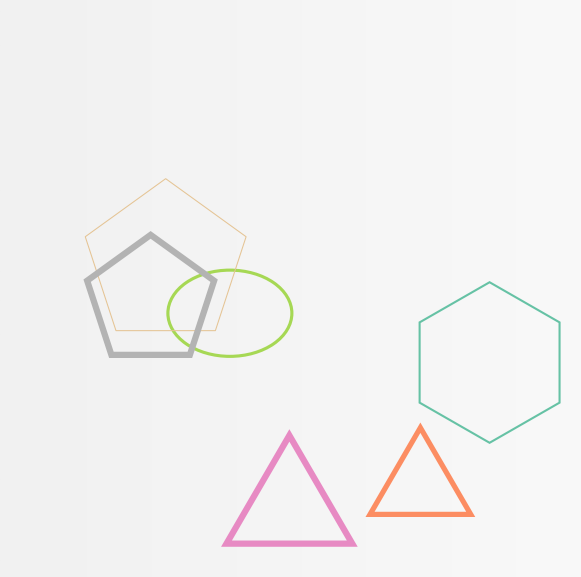[{"shape": "hexagon", "thickness": 1, "radius": 0.69, "center": [0.842, 0.371]}, {"shape": "triangle", "thickness": 2.5, "radius": 0.5, "center": [0.723, 0.158]}, {"shape": "triangle", "thickness": 3, "radius": 0.62, "center": [0.498, 0.12]}, {"shape": "oval", "thickness": 1.5, "radius": 0.53, "center": [0.395, 0.457]}, {"shape": "pentagon", "thickness": 0.5, "radius": 0.73, "center": [0.285, 0.544]}, {"shape": "pentagon", "thickness": 3, "radius": 0.57, "center": [0.259, 0.478]}]